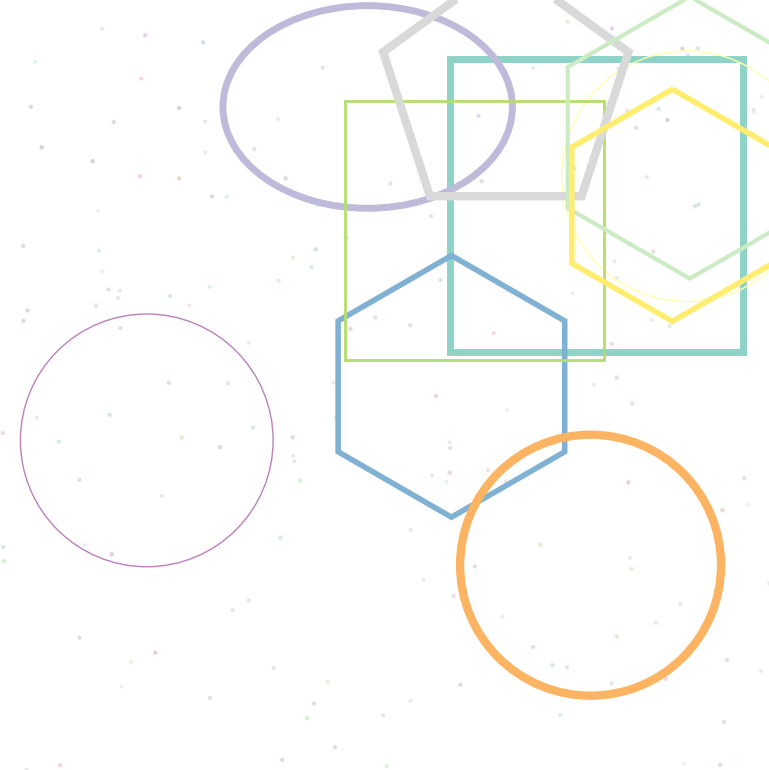[{"shape": "square", "thickness": 2.5, "radius": 0.95, "center": [0.774, 0.733]}, {"shape": "circle", "thickness": 0.5, "radius": 0.81, "center": [0.892, 0.771]}, {"shape": "oval", "thickness": 2.5, "radius": 0.94, "center": [0.477, 0.861]}, {"shape": "hexagon", "thickness": 2, "radius": 0.85, "center": [0.586, 0.498]}, {"shape": "circle", "thickness": 3, "radius": 0.85, "center": [0.767, 0.266]}, {"shape": "square", "thickness": 1, "radius": 0.84, "center": [0.616, 0.701]}, {"shape": "pentagon", "thickness": 3, "radius": 0.84, "center": [0.657, 0.881]}, {"shape": "circle", "thickness": 0.5, "radius": 0.82, "center": [0.191, 0.428]}, {"shape": "hexagon", "thickness": 1.5, "radius": 0.92, "center": [0.896, 0.821]}, {"shape": "hexagon", "thickness": 2, "radius": 0.75, "center": [0.873, 0.733]}]